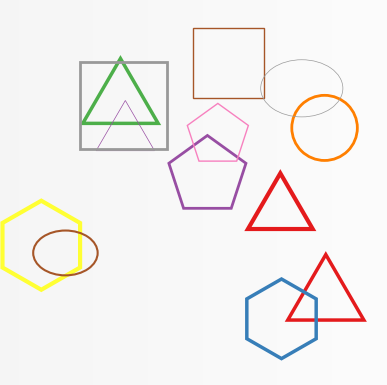[{"shape": "triangle", "thickness": 2.5, "radius": 0.57, "center": [0.841, 0.225]}, {"shape": "triangle", "thickness": 3, "radius": 0.48, "center": [0.723, 0.453]}, {"shape": "hexagon", "thickness": 2.5, "radius": 0.52, "center": [0.726, 0.172]}, {"shape": "triangle", "thickness": 2.5, "radius": 0.56, "center": [0.311, 0.736]}, {"shape": "triangle", "thickness": 0.5, "radius": 0.43, "center": [0.323, 0.652]}, {"shape": "pentagon", "thickness": 2, "radius": 0.52, "center": [0.535, 0.544]}, {"shape": "circle", "thickness": 2, "radius": 0.42, "center": [0.838, 0.668]}, {"shape": "hexagon", "thickness": 3, "radius": 0.58, "center": [0.107, 0.363]}, {"shape": "oval", "thickness": 1.5, "radius": 0.42, "center": [0.169, 0.343]}, {"shape": "square", "thickness": 1, "radius": 0.45, "center": [0.589, 0.838]}, {"shape": "pentagon", "thickness": 1, "radius": 0.41, "center": [0.562, 0.649]}, {"shape": "oval", "thickness": 0.5, "radius": 0.53, "center": [0.779, 0.771]}, {"shape": "square", "thickness": 2, "radius": 0.56, "center": [0.319, 0.725]}]